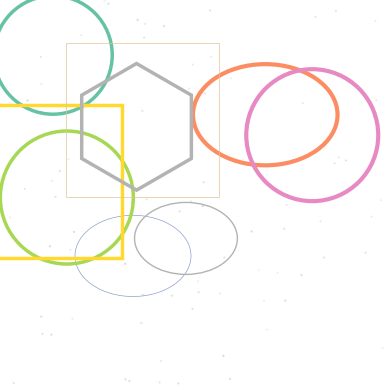[{"shape": "circle", "thickness": 2.5, "radius": 0.77, "center": [0.138, 0.857]}, {"shape": "oval", "thickness": 3, "radius": 0.94, "center": [0.689, 0.702]}, {"shape": "oval", "thickness": 0.5, "radius": 0.75, "center": [0.345, 0.335]}, {"shape": "circle", "thickness": 3, "radius": 0.86, "center": [0.811, 0.649]}, {"shape": "circle", "thickness": 2.5, "radius": 0.86, "center": [0.174, 0.487]}, {"shape": "square", "thickness": 2.5, "radius": 1.0, "center": [0.117, 0.528]}, {"shape": "square", "thickness": 0.5, "radius": 1.0, "center": [0.37, 0.688]}, {"shape": "oval", "thickness": 1, "radius": 0.67, "center": [0.483, 0.381]}, {"shape": "hexagon", "thickness": 2.5, "radius": 0.82, "center": [0.355, 0.671]}]